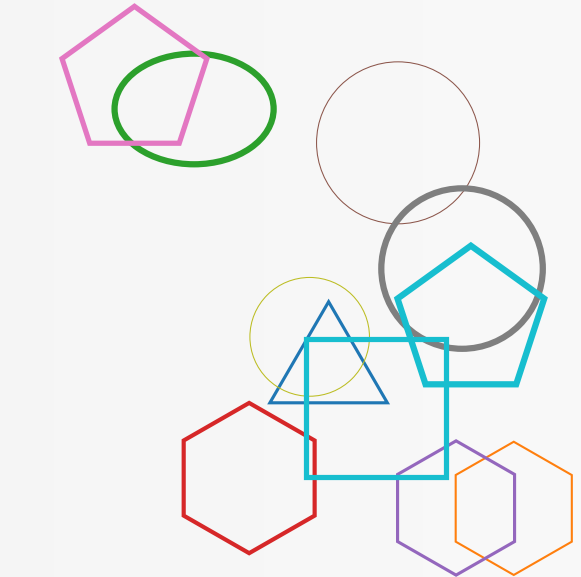[{"shape": "triangle", "thickness": 1.5, "radius": 0.58, "center": [0.565, 0.36]}, {"shape": "hexagon", "thickness": 1, "radius": 0.58, "center": [0.884, 0.119]}, {"shape": "oval", "thickness": 3, "radius": 0.68, "center": [0.334, 0.81]}, {"shape": "hexagon", "thickness": 2, "radius": 0.65, "center": [0.429, 0.171]}, {"shape": "hexagon", "thickness": 1.5, "radius": 0.58, "center": [0.785, 0.12]}, {"shape": "circle", "thickness": 0.5, "radius": 0.7, "center": [0.685, 0.752]}, {"shape": "pentagon", "thickness": 2.5, "radius": 0.66, "center": [0.231, 0.857]}, {"shape": "circle", "thickness": 3, "radius": 0.69, "center": [0.795, 0.534]}, {"shape": "circle", "thickness": 0.5, "radius": 0.51, "center": [0.533, 0.416]}, {"shape": "square", "thickness": 2.5, "radius": 0.6, "center": [0.647, 0.293]}, {"shape": "pentagon", "thickness": 3, "radius": 0.66, "center": [0.81, 0.441]}]